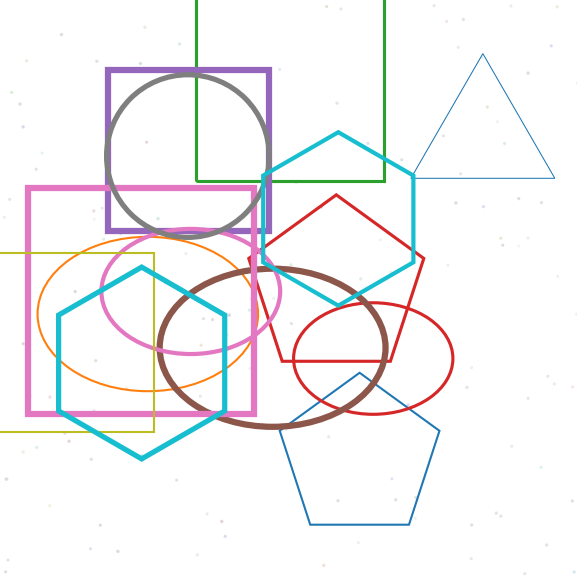[{"shape": "triangle", "thickness": 0.5, "radius": 0.72, "center": [0.836, 0.762]}, {"shape": "pentagon", "thickness": 1, "radius": 0.73, "center": [0.623, 0.208]}, {"shape": "oval", "thickness": 1, "radius": 0.95, "center": [0.256, 0.455]}, {"shape": "square", "thickness": 1.5, "radius": 0.82, "center": [0.502, 0.848]}, {"shape": "oval", "thickness": 1.5, "radius": 0.69, "center": [0.646, 0.378]}, {"shape": "pentagon", "thickness": 1.5, "radius": 0.8, "center": [0.582, 0.502]}, {"shape": "square", "thickness": 3, "radius": 0.7, "center": [0.326, 0.739]}, {"shape": "oval", "thickness": 3, "radius": 0.98, "center": [0.472, 0.397]}, {"shape": "square", "thickness": 3, "radius": 0.98, "center": [0.244, 0.478]}, {"shape": "oval", "thickness": 2, "radius": 0.77, "center": [0.33, 0.494]}, {"shape": "circle", "thickness": 2.5, "radius": 0.7, "center": [0.325, 0.729]}, {"shape": "square", "thickness": 1, "radius": 0.77, "center": [0.112, 0.406]}, {"shape": "hexagon", "thickness": 2.5, "radius": 0.83, "center": [0.245, 0.371]}, {"shape": "hexagon", "thickness": 2, "radius": 0.75, "center": [0.586, 0.62]}]